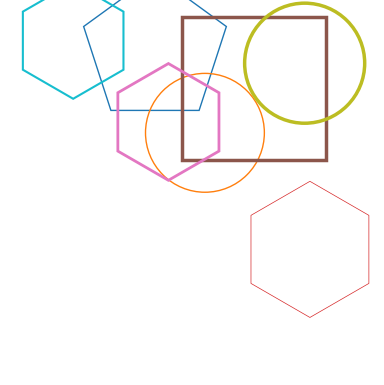[{"shape": "pentagon", "thickness": 1, "radius": 0.97, "center": [0.403, 0.871]}, {"shape": "circle", "thickness": 1, "radius": 0.77, "center": [0.532, 0.655]}, {"shape": "hexagon", "thickness": 0.5, "radius": 0.88, "center": [0.805, 0.352]}, {"shape": "square", "thickness": 2.5, "radius": 0.93, "center": [0.659, 0.77]}, {"shape": "hexagon", "thickness": 2, "radius": 0.76, "center": [0.437, 0.683]}, {"shape": "circle", "thickness": 2.5, "radius": 0.78, "center": [0.791, 0.836]}, {"shape": "hexagon", "thickness": 1.5, "radius": 0.75, "center": [0.19, 0.894]}]